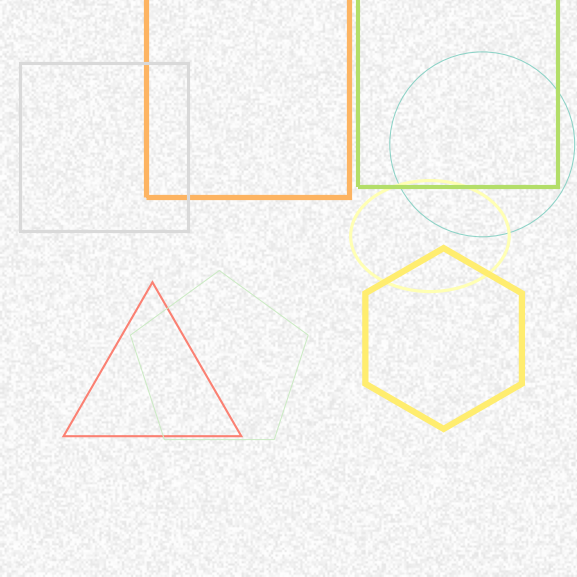[{"shape": "circle", "thickness": 0.5, "radius": 0.8, "center": [0.835, 0.749]}, {"shape": "oval", "thickness": 1.5, "radius": 0.69, "center": [0.744, 0.59]}, {"shape": "triangle", "thickness": 1, "radius": 0.89, "center": [0.264, 0.333]}, {"shape": "square", "thickness": 2.5, "radius": 0.88, "center": [0.429, 0.833]}, {"shape": "square", "thickness": 2, "radius": 0.86, "center": [0.793, 0.847]}, {"shape": "square", "thickness": 1.5, "radius": 0.72, "center": [0.18, 0.745]}, {"shape": "pentagon", "thickness": 0.5, "radius": 0.81, "center": [0.38, 0.369]}, {"shape": "hexagon", "thickness": 3, "radius": 0.78, "center": [0.768, 0.413]}]